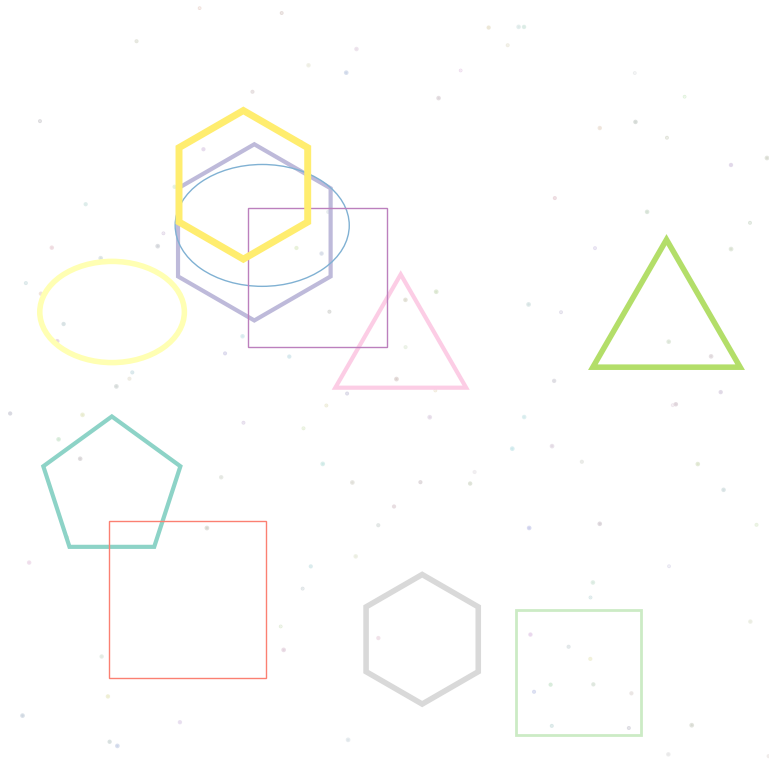[{"shape": "pentagon", "thickness": 1.5, "radius": 0.47, "center": [0.145, 0.366]}, {"shape": "oval", "thickness": 2, "radius": 0.47, "center": [0.146, 0.595]}, {"shape": "hexagon", "thickness": 1.5, "radius": 0.57, "center": [0.33, 0.698]}, {"shape": "square", "thickness": 0.5, "radius": 0.51, "center": [0.244, 0.221]}, {"shape": "oval", "thickness": 0.5, "radius": 0.57, "center": [0.341, 0.707]}, {"shape": "triangle", "thickness": 2, "radius": 0.55, "center": [0.866, 0.578]}, {"shape": "triangle", "thickness": 1.5, "radius": 0.49, "center": [0.52, 0.546]}, {"shape": "hexagon", "thickness": 2, "radius": 0.42, "center": [0.548, 0.17]}, {"shape": "square", "thickness": 0.5, "radius": 0.45, "center": [0.413, 0.639]}, {"shape": "square", "thickness": 1, "radius": 0.4, "center": [0.751, 0.126]}, {"shape": "hexagon", "thickness": 2.5, "radius": 0.48, "center": [0.316, 0.76]}]